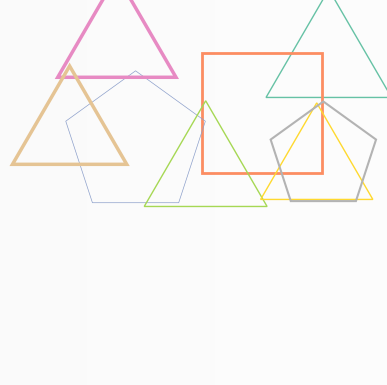[{"shape": "triangle", "thickness": 1, "radius": 0.94, "center": [0.849, 0.84]}, {"shape": "square", "thickness": 2, "radius": 0.77, "center": [0.676, 0.706]}, {"shape": "pentagon", "thickness": 0.5, "radius": 0.95, "center": [0.35, 0.627]}, {"shape": "triangle", "thickness": 2.5, "radius": 0.88, "center": [0.302, 0.887]}, {"shape": "triangle", "thickness": 1, "radius": 0.92, "center": [0.531, 0.555]}, {"shape": "triangle", "thickness": 1, "radius": 0.84, "center": [0.817, 0.566]}, {"shape": "triangle", "thickness": 2.5, "radius": 0.85, "center": [0.18, 0.658]}, {"shape": "pentagon", "thickness": 1.5, "radius": 0.71, "center": [0.834, 0.593]}]